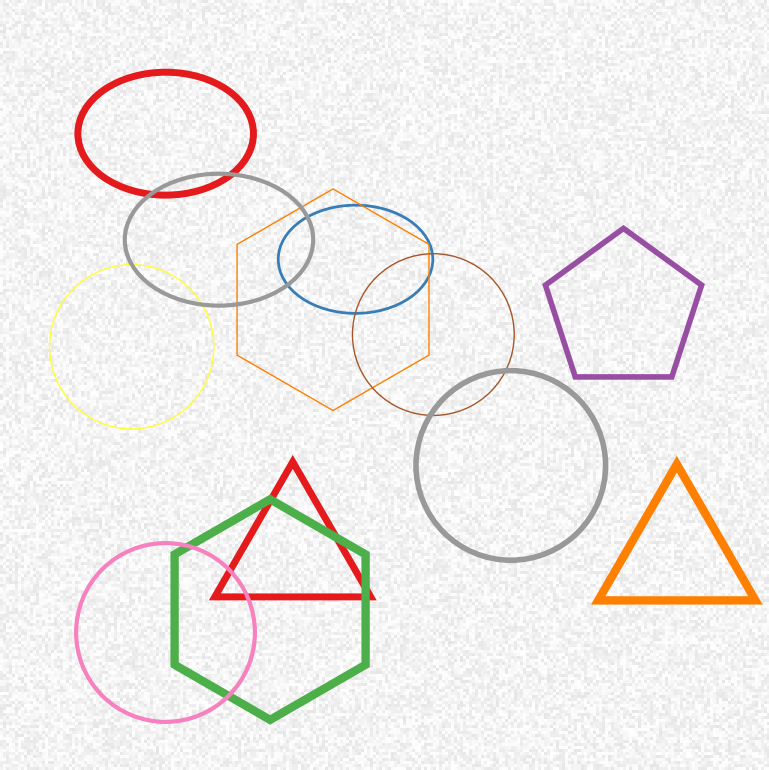[{"shape": "oval", "thickness": 2.5, "radius": 0.57, "center": [0.215, 0.826]}, {"shape": "triangle", "thickness": 2.5, "radius": 0.58, "center": [0.38, 0.283]}, {"shape": "oval", "thickness": 1, "radius": 0.5, "center": [0.462, 0.663]}, {"shape": "hexagon", "thickness": 3, "radius": 0.72, "center": [0.351, 0.208]}, {"shape": "pentagon", "thickness": 2, "radius": 0.53, "center": [0.81, 0.597]}, {"shape": "hexagon", "thickness": 0.5, "radius": 0.72, "center": [0.433, 0.611]}, {"shape": "triangle", "thickness": 3, "radius": 0.59, "center": [0.879, 0.279]}, {"shape": "circle", "thickness": 0.5, "radius": 0.53, "center": [0.171, 0.55]}, {"shape": "circle", "thickness": 0.5, "radius": 0.53, "center": [0.563, 0.565]}, {"shape": "circle", "thickness": 1.5, "radius": 0.58, "center": [0.215, 0.179]}, {"shape": "oval", "thickness": 1.5, "radius": 0.61, "center": [0.284, 0.689]}, {"shape": "circle", "thickness": 2, "radius": 0.62, "center": [0.663, 0.396]}]